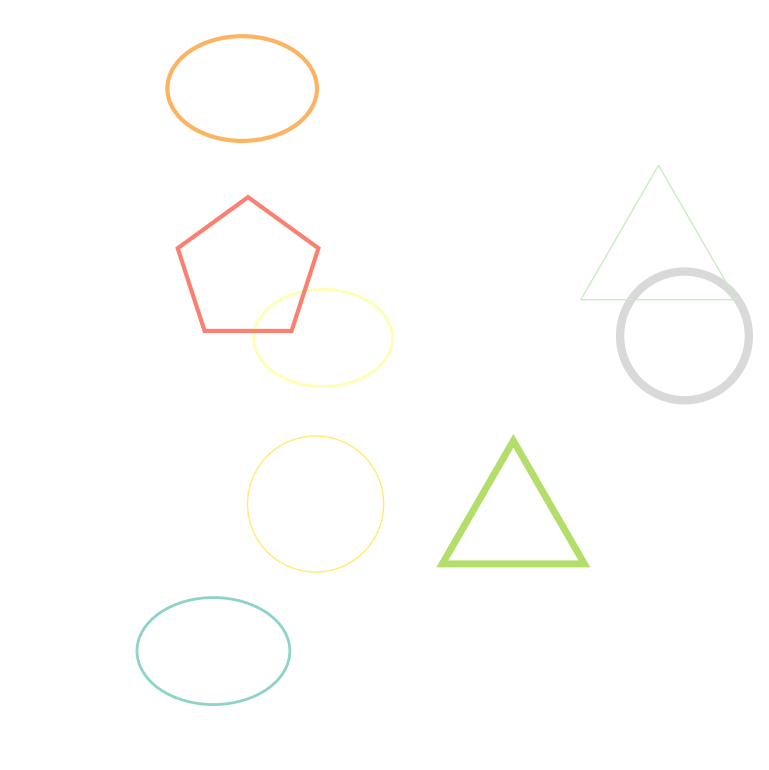[{"shape": "oval", "thickness": 1, "radius": 0.5, "center": [0.277, 0.154]}, {"shape": "oval", "thickness": 1, "radius": 0.45, "center": [0.42, 0.561]}, {"shape": "pentagon", "thickness": 1.5, "radius": 0.48, "center": [0.322, 0.648]}, {"shape": "oval", "thickness": 1.5, "radius": 0.49, "center": [0.315, 0.885]}, {"shape": "triangle", "thickness": 2.5, "radius": 0.53, "center": [0.667, 0.321]}, {"shape": "circle", "thickness": 3, "radius": 0.42, "center": [0.889, 0.564]}, {"shape": "triangle", "thickness": 0.5, "radius": 0.58, "center": [0.855, 0.669]}, {"shape": "circle", "thickness": 0.5, "radius": 0.44, "center": [0.41, 0.345]}]